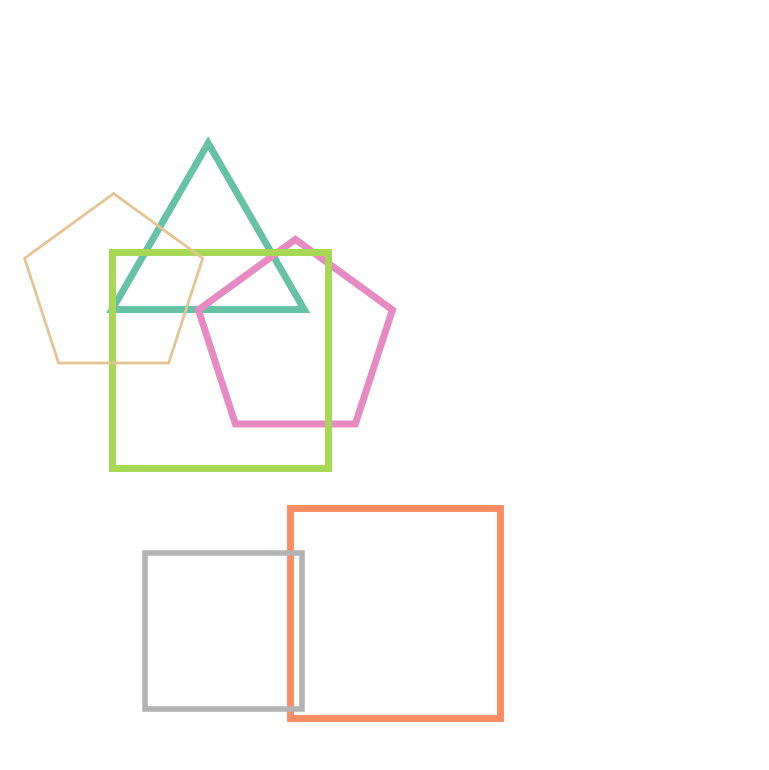[{"shape": "triangle", "thickness": 2.5, "radius": 0.72, "center": [0.27, 0.67]}, {"shape": "square", "thickness": 2.5, "radius": 0.68, "center": [0.513, 0.204]}, {"shape": "pentagon", "thickness": 2.5, "radius": 0.66, "center": [0.384, 0.557]}, {"shape": "square", "thickness": 2.5, "radius": 0.7, "center": [0.286, 0.532]}, {"shape": "pentagon", "thickness": 1, "radius": 0.61, "center": [0.148, 0.627]}, {"shape": "square", "thickness": 2, "radius": 0.51, "center": [0.29, 0.181]}]